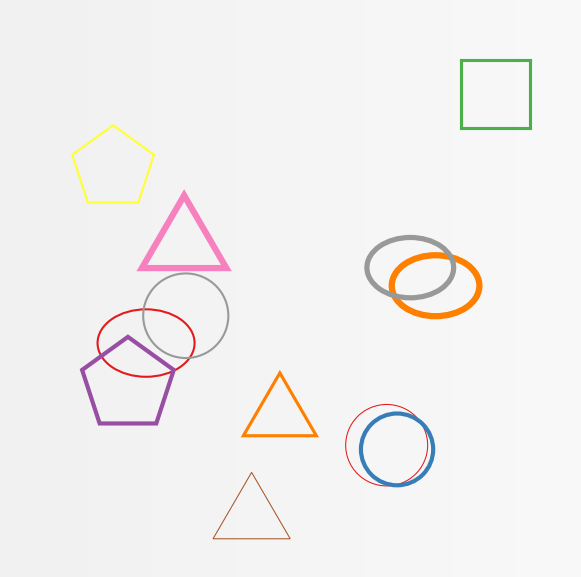[{"shape": "oval", "thickness": 1, "radius": 0.42, "center": [0.251, 0.405]}, {"shape": "circle", "thickness": 0.5, "radius": 0.35, "center": [0.665, 0.228]}, {"shape": "circle", "thickness": 2, "radius": 0.31, "center": [0.683, 0.221]}, {"shape": "square", "thickness": 1.5, "radius": 0.3, "center": [0.853, 0.837]}, {"shape": "pentagon", "thickness": 2, "radius": 0.41, "center": [0.22, 0.333]}, {"shape": "triangle", "thickness": 1.5, "radius": 0.36, "center": [0.481, 0.281]}, {"shape": "oval", "thickness": 3, "radius": 0.38, "center": [0.749, 0.504]}, {"shape": "pentagon", "thickness": 1, "radius": 0.37, "center": [0.195, 0.708]}, {"shape": "triangle", "thickness": 0.5, "radius": 0.38, "center": [0.433, 0.105]}, {"shape": "triangle", "thickness": 3, "radius": 0.42, "center": [0.317, 0.577]}, {"shape": "oval", "thickness": 2.5, "radius": 0.37, "center": [0.706, 0.536]}, {"shape": "circle", "thickness": 1, "radius": 0.37, "center": [0.32, 0.452]}]